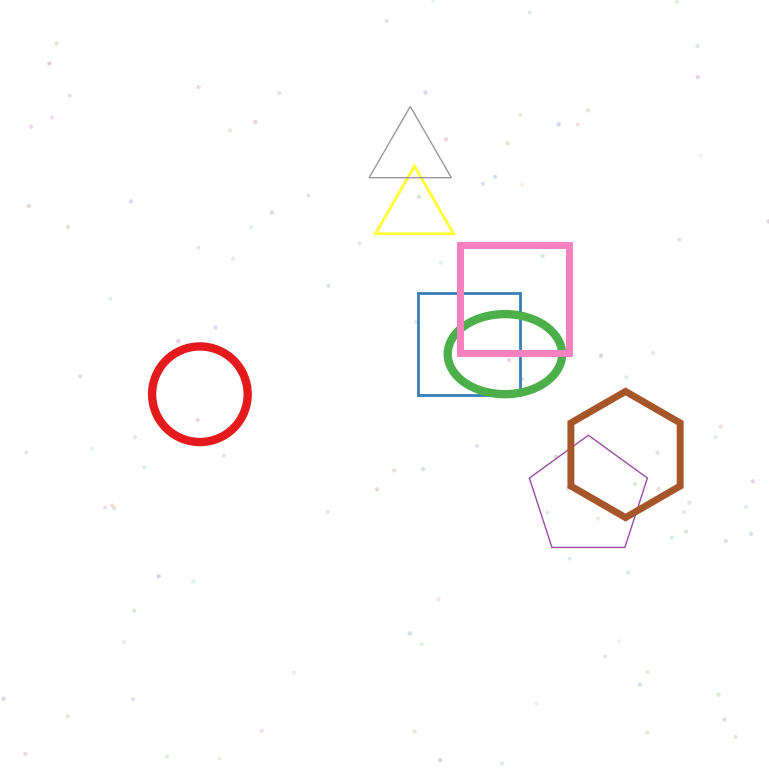[{"shape": "circle", "thickness": 3, "radius": 0.31, "center": [0.26, 0.488]}, {"shape": "square", "thickness": 1, "radius": 0.33, "center": [0.609, 0.554]}, {"shape": "oval", "thickness": 3, "radius": 0.37, "center": [0.656, 0.54]}, {"shape": "pentagon", "thickness": 0.5, "radius": 0.4, "center": [0.764, 0.354]}, {"shape": "triangle", "thickness": 1, "radius": 0.29, "center": [0.538, 0.726]}, {"shape": "hexagon", "thickness": 2.5, "radius": 0.41, "center": [0.812, 0.41]}, {"shape": "square", "thickness": 2.5, "radius": 0.35, "center": [0.668, 0.612]}, {"shape": "triangle", "thickness": 0.5, "radius": 0.31, "center": [0.533, 0.8]}]